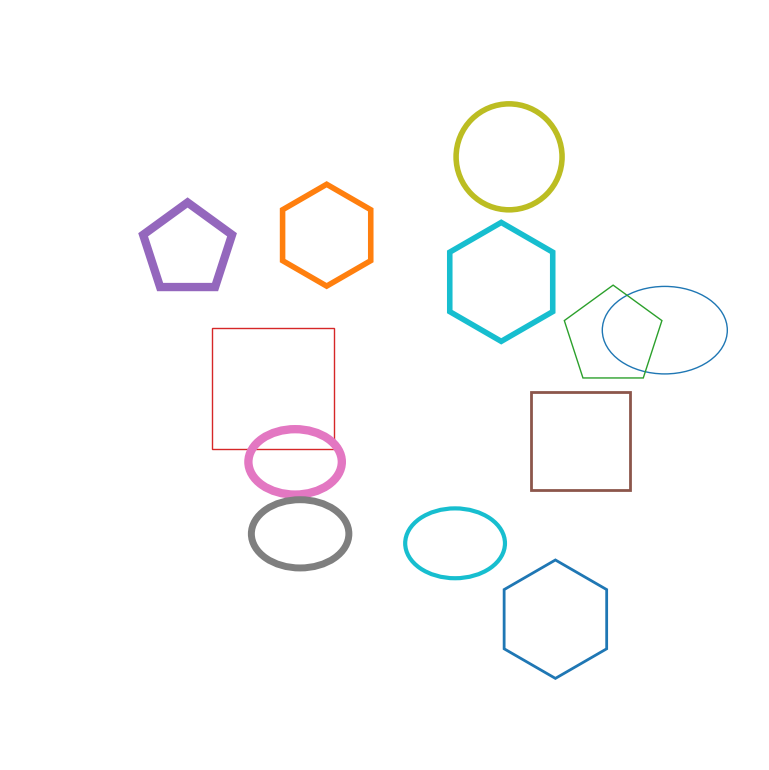[{"shape": "hexagon", "thickness": 1, "radius": 0.38, "center": [0.721, 0.196]}, {"shape": "oval", "thickness": 0.5, "radius": 0.41, "center": [0.863, 0.571]}, {"shape": "hexagon", "thickness": 2, "radius": 0.33, "center": [0.424, 0.695]}, {"shape": "pentagon", "thickness": 0.5, "radius": 0.33, "center": [0.796, 0.563]}, {"shape": "square", "thickness": 0.5, "radius": 0.39, "center": [0.354, 0.495]}, {"shape": "pentagon", "thickness": 3, "radius": 0.3, "center": [0.244, 0.676]}, {"shape": "square", "thickness": 1, "radius": 0.32, "center": [0.754, 0.427]}, {"shape": "oval", "thickness": 3, "radius": 0.3, "center": [0.383, 0.4]}, {"shape": "oval", "thickness": 2.5, "radius": 0.32, "center": [0.39, 0.307]}, {"shape": "circle", "thickness": 2, "radius": 0.34, "center": [0.661, 0.796]}, {"shape": "oval", "thickness": 1.5, "radius": 0.32, "center": [0.591, 0.294]}, {"shape": "hexagon", "thickness": 2, "radius": 0.39, "center": [0.651, 0.634]}]